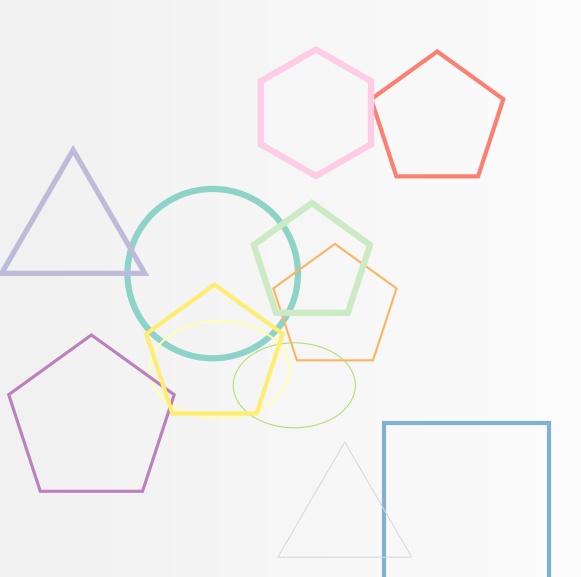[{"shape": "circle", "thickness": 3, "radius": 0.73, "center": [0.366, 0.525]}, {"shape": "oval", "thickness": 1, "radius": 0.6, "center": [0.378, 0.359]}, {"shape": "triangle", "thickness": 2.5, "radius": 0.71, "center": [0.126, 0.597]}, {"shape": "pentagon", "thickness": 2, "radius": 0.6, "center": [0.752, 0.79]}, {"shape": "square", "thickness": 2, "radius": 0.71, "center": [0.802, 0.126]}, {"shape": "pentagon", "thickness": 1, "radius": 0.56, "center": [0.576, 0.465]}, {"shape": "oval", "thickness": 0.5, "radius": 0.53, "center": [0.506, 0.332]}, {"shape": "hexagon", "thickness": 3, "radius": 0.55, "center": [0.544, 0.804]}, {"shape": "triangle", "thickness": 0.5, "radius": 0.67, "center": [0.593, 0.101]}, {"shape": "pentagon", "thickness": 1.5, "radius": 0.75, "center": [0.157, 0.269]}, {"shape": "pentagon", "thickness": 3, "radius": 0.53, "center": [0.537, 0.542]}, {"shape": "pentagon", "thickness": 2, "radius": 0.62, "center": [0.369, 0.383]}]